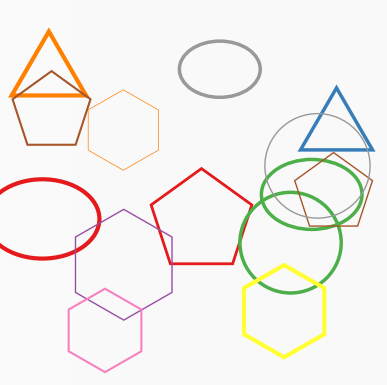[{"shape": "pentagon", "thickness": 2, "radius": 0.68, "center": [0.52, 0.425]}, {"shape": "oval", "thickness": 3, "radius": 0.74, "center": [0.109, 0.431]}, {"shape": "triangle", "thickness": 2.5, "radius": 0.54, "center": [0.868, 0.664]}, {"shape": "circle", "thickness": 2.5, "radius": 0.65, "center": [0.75, 0.37]}, {"shape": "oval", "thickness": 2.5, "radius": 0.65, "center": [0.804, 0.495]}, {"shape": "hexagon", "thickness": 1, "radius": 0.72, "center": [0.319, 0.312]}, {"shape": "triangle", "thickness": 3, "radius": 0.55, "center": [0.126, 0.807]}, {"shape": "hexagon", "thickness": 0.5, "radius": 0.52, "center": [0.318, 0.662]}, {"shape": "hexagon", "thickness": 3, "radius": 0.6, "center": [0.733, 0.192]}, {"shape": "pentagon", "thickness": 1, "radius": 0.53, "center": [0.861, 0.498]}, {"shape": "pentagon", "thickness": 1.5, "radius": 0.53, "center": [0.133, 0.71]}, {"shape": "hexagon", "thickness": 1.5, "radius": 0.54, "center": [0.271, 0.142]}, {"shape": "oval", "thickness": 2.5, "radius": 0.52, "center": [0.567, 0.82]}, {"shape": "circle", "thickness": 1, "radius": 0.68, "center": [0.819, 0.569]}]